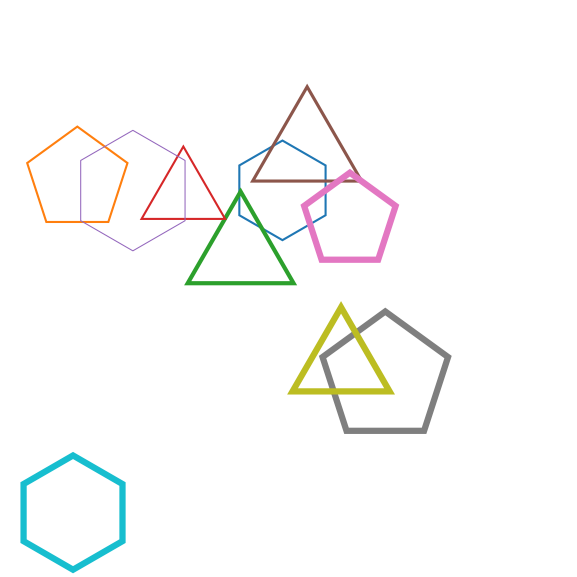[{"shape": "hexagon", "thickness": 1, "radius": 0.43, "center": [0.489, 0.67]}, {"shape": "pentagon", "thickness": 1, "radius": 0.46, "center": [0.134, 0.689]}, {"shape": "triangle", "thickness": 2, "radius": 0.53, "center": [0.417, 0.562]}, {"shape": "triangle", "thickness": 1, "radius": 0.42, "center": [0.317, 0.662]}, {"shape": "hexagon", "thickness": 0.5, "radius": 0.52, "center": [0.23, 0.669]}, {"shape": "triangle", "thickness": 1.5, "radius": 0.54, "center": [0.532, 0.74]}, {"shape": "pentagon", "thickness": 3, "radius": 0.42, "center": [0.606, 0.617]}, {"shape": "pentagon", "thickness": 3, "radius": 0.57, "center": [0.667, 0.346]}, {"shape": "triangle", "thickness": 3, "radius": 0.49, "center": [0.591, 0.37]}, {"shape": "hexagon", "thickness": 3, "radius": 0.49, "center": [0.126, 0.112]}]